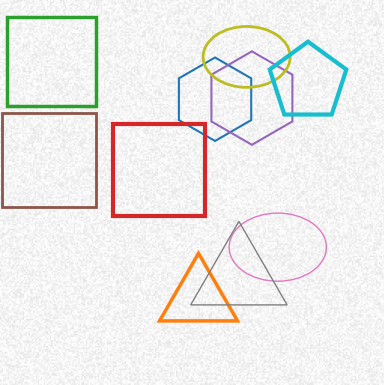[{"shape": "hexagon", "thickness": 1.5, "radius": 0.54, "center": [0.559, 0.742]}, {"shape": "triangle", "thickness": 2.5, "radius": 0.58, "center": [0.516, 0.225]}, {"shape": "square", "thickness": 2.5, "radius": 0.58, "center": [0.134, 0.84]}, {"shape": "square", "thickness": 3, "radius": 0.59, "center": [0.413, 0.558]}, {"shape": "hexagon", "thickness": 1.5, "radius": 0.61, "center": [0.654, 0.745]}, {"shape": "square", "thickness": 2, "radius": 0.61, "center": [0.128, 0.586]}, {"shape": "oval", "thickness": 1, "radius": 0.63, "center": [0.721, 0.358]}, {"shape": "triangle", "thickness": 1, "radius": 0.72, "center": [0.621, 0.28]}, {"shape": "oval", "thickness": 2, "radius": 0.57, "center": [0.641, 0.852]}, {"shape": "pentagon", "thickness": 3, "radius": 0.52, "center": [0.8, 0.787]}]